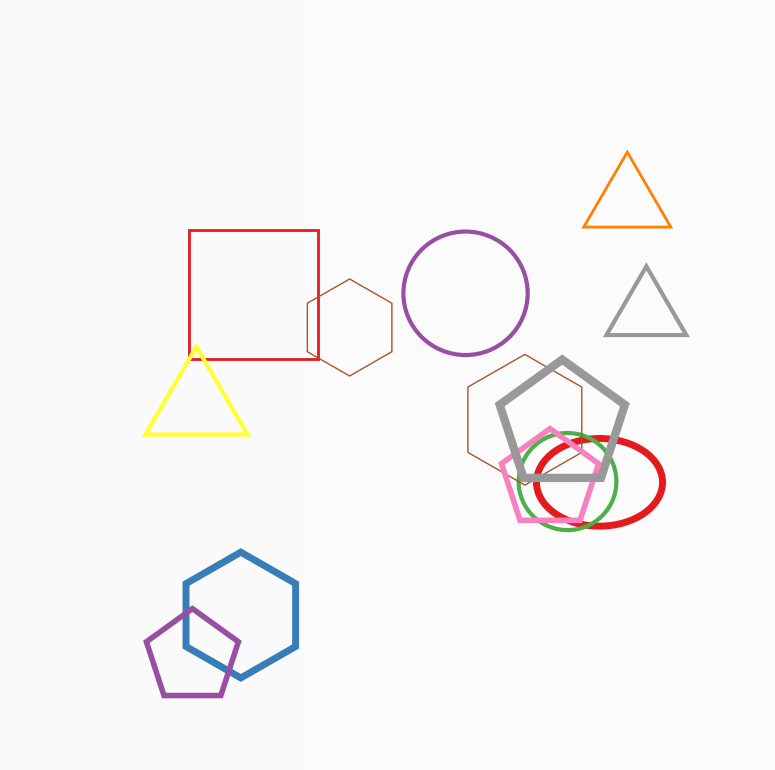[{"shape": "square", "thickness": 1, "radius": 0.42, "center": [0.327, 0.618]}, {"shape": "oval", "thickness": 2.5, "radius": 0.41, "center": [0.774, 0.374]}, {"shape": "hexagon", "thickness": 2.5, "radius": 0.41, "center": [0.311, 0.201]}, {"shape": "circle", "thickness": 1.5, "radius": 0.32, "center": [0.732, 0.375]}, {"shape": "circle", "thickness": 1.5, "radius": 0.4, "center": [0.601, 0.619]}, {"shape": "pentagon", "thickness": 2, "radius": 0.31, "center": [0.248, 0.147]}, {"shape": "triangle", "thickness": 1, "radius": 0.32, "center": [0.809, 0.738]}, {"shape": "triangle", "thickness": 1.5, "radius": 0.38, "center": [0.253, 0.474]}, {"shape": "hexagon", "thickness": 0.5, "radius": 0.31, "center": [0.451, 0.575]}, {"shape": "hexagon", "thickness": 0.5, "radius": 0.42, "center": [0.677, 0.455]}, {"shape": "pentagon", "thickness": 2, "radius": 0.33, "center": [0.71, 0.378]}, {"shape": "pentagon", "thickness": 3, "radius": 0.42, "center": [0.725, 0.448]}, {"shape": "triangle", "thickness": 1.5, "radius": 0.3, "center": [0.834, 0.595]}]